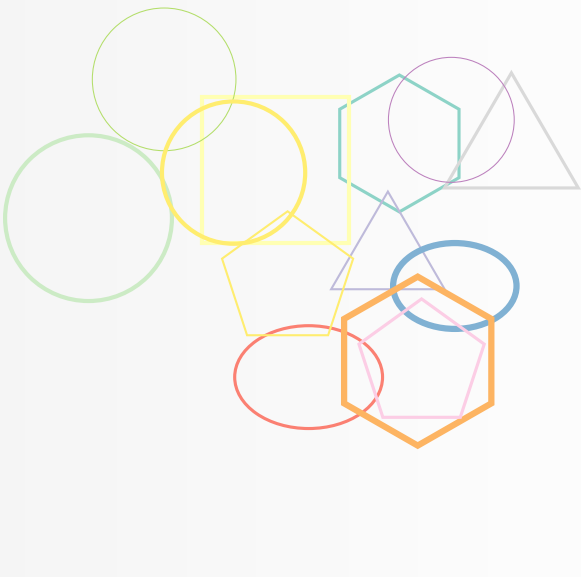[{"shape": "hexagon", "thickness": 1.5, "radius": 0.59, "center": [0.687, 0.751]}, {"shape": "square", "thickness": 2, "radius": 0.63, "center": [0.474, 0.706]}, {"shape": "triangle", "thickness": 1, "radius": 0.56, "center": [0.667, 0.555]}, {"shape": "oval", "thickness": 1.5, "radius": 0.64, "center": [0.531, 0.346]}, {"shape": "oval", "thickness": 3, "radius": 0.53, "center": [0.782, 0.504]}, {"shape": "hexagon", "thickness": 3, "radius": 0.73, "center": [0.719, 0.374]}, {"shape": "circle", "thickness": 0.5, "radius": 0.62, "center": [0.282, 0.862]}, {"shape": "pentagon", "thickness": 1.5, "radius": 0.57, "center": [0.725, 0.368]}, {"shape": "triangle", "thickness": 1.5, "radius": 0.66, "center": [0.88, 0.74]}, {"shape": "circle", "thickness": 0.5, "radius": 0.54, "center": [0.776, 0.792]}, {"shape": "circle", "thickness": 2, "radius": 0.72, "center": [0.152, 0.621]}, {"shape": "circle", "thickness": 2, "radius": 0.62, "center": [0.402, 0.7]}, {"shape": "pentagon", "thickness": 1, "radius": 0.59, "center": [0.495, 0.515]}]